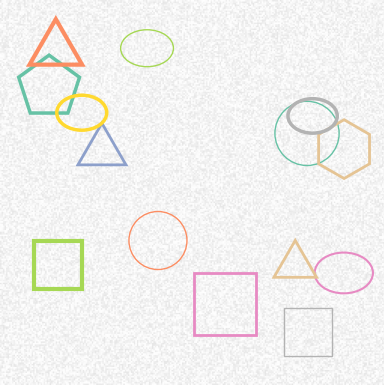[{"shape": "pentagon", "thickness": 2.5, "radius": 0.42, "center": [0.128, 0.774]}, {"shape": "circle", "thickness": 1, "radius": 0.42, "center": [0.797, 0.653]}, {"shape": "circle", "thickness": 1, "radius": 0.38, "center": [0.41, 0.375]}, {"shape": "triangle", "thickness": 3, "radius": 0.39, "center": [0.145, 0.871]}, {"shape": "triangle", "thickness": 2, "radius": 0.36, "center": [0.265, 0.608]}, {"shape": "oval", "thickness": 1.5, "radius": 0.38, "center": [0.893, 0.291]}, {"shape": "square", "thickness": 2, "radius": 0.4, "center": [0.584, 0.21]}, {"shape": "square", "thickness": 3, "radius": 0.31, "center": [0.15, 0.311]}, {"shape": "oval", "thickness": 1, "radius": 0.34, "center": [0.382, 0.875]}, {"shape": "oval", "thickness": 2.5, "radius": 0.32, "center": [0.212, 0.707]}, {"shape": "triangle", "thickness": 2, "radius": 0.32, "center": [0.767, 0.312]}, {"shape": "hexagon", "thickness": 2, "radius": 0.38, "center": [0.894, 0.613]}, {"shape": "square", "thickness": 1, "radius": 0.31, "center": [0.8, 0.137]}, {"shape": "oval", "thickness": 2.5, "radius": 0.32, "center": [0.812, 0.699]}]